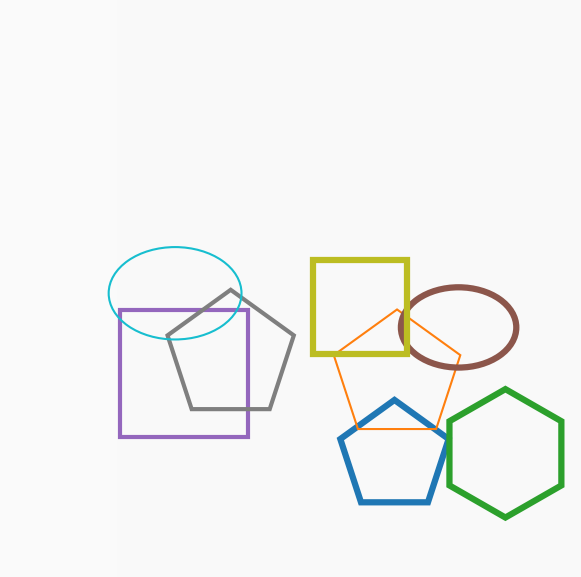[{"shape": "pentagon", "thickness": 3, "radius": 0.49, "center": [0.679, 0.209]}, {"shape": "pentagon", "thickness": 1, "radius": 0.57, "center": [0.683, 0.349]}, {"shape": "hexagon", "thickness": 3, "radius": 0.56, "center": [0.87, 0.214]}, {"shape": "square", "thickness": 2, "radius": 0.55, "center": [0.317, 0.352]}, {"shape": "oval", "thickness": 3, "radius": 0.5, "center": [0.789, 0.432]}, {"shape": "pentagon", "thickness": 2, "radius": 0.57, "center": [0.397, 0.383]}, {"shape": "square", "thickness": 3, "radius": 0.41, "center": [0.62, 0.468]}, {"shape": "oval", "thickness": 1, "radius": 0.57, "center": [0.301, 0.491]}]